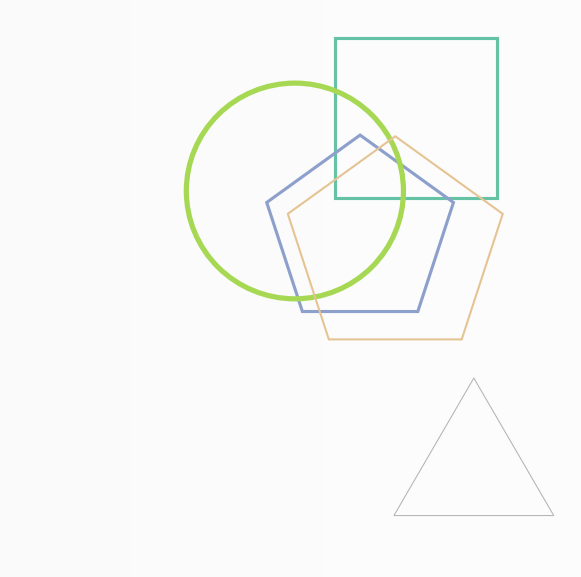[{"shape": "square", "thickness": 1.5, "radius": 0.7, "center": [0.715, 0.795]}, {"shape": "pentagon", "thickness": 1.5, "radius": 0.84, "center": [0.62, 0.596]}, {"shape": "circle", "thickness": 2.5, "radius": 0.93, "center": [0.507, 0.668]}, {"shape": "pentagon", "thickness": 1, "radius": 0.97, "center": [0.68, 0.569]}, {"shape": "triangle", "thickness": 0.5, "radius": 0.79, "center": [0.815, 0.186]}]